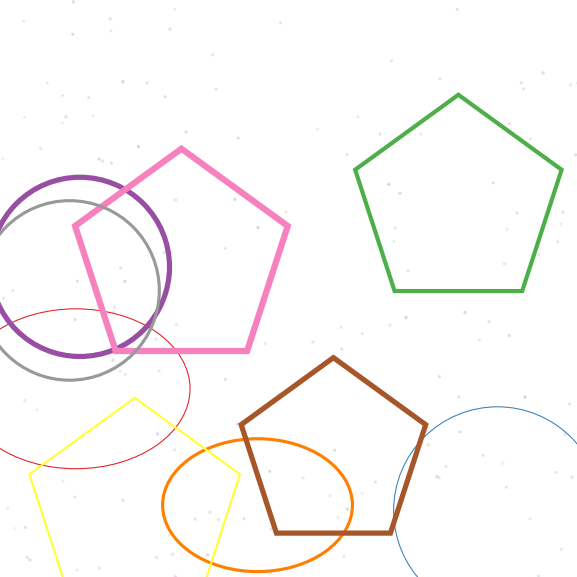[{"shape": "oval", "thickness": 0.5, "radius": 0.99, "center": [0.131, 0.326]}, {"shape": "circle", "thickness": 0.5, "radius": 0.9, "center": [0.862, 0.115]}, {"shape": "pentagon", "thickness": 2, "radius": 0.94, "center": [0.794, 0.647]}, {"shape": "circle", "thickness": 2.5, "radius": 0.78, "center": [0.138, 0.537]}, {"shape": "oval", "thickness": 1.5, "radius": 0.82, "center": [0.446, 0.124]}, {"shape": "pentagon", "thickness": 1, "radius": 0.96, "center": [0.233, 0.119]}, {"shape": "pentagon", "thickness": 2.5, "radius": 0.84, "center": [0.577, 0.212]}, {"shape": "pentagon", "thickness": 3, "radius": 0.97, "center": [0.314, 0.548]}, {"shape": "circle", "thickness": 1.5, "radius": 0.78, "center": [0.12, 0.496]}]